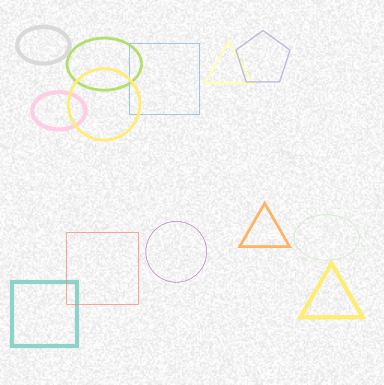[{"shape": "square", "thickness": 3, "radius": 0.42, "center": [0.115, 0.184]}, {"shape": "triangle", "thickness": 1.5, "radius": 0.36, "center": [0.594, 0.82]}, {"shape": "pentagon", "thickness": 1, "radius": 0.37, "center": [0.683, 0.847]}, {"shape": "square", "thickness": 0.5, "radius": 0.46, "center": [0.265, 0.305]}, {"shape": "square", "thickness": 0.5, "radius": 0.46, "center": [0.425, 0.796]}, {"shape": "triangle", "thickness": 2, "radius": 0.37, "center": [0.687, 0.397]}, {"shape": "oval", "thickness": 2, "radius": 0.48, "center": [0.271, 0.833]}, {"shape": "oval", "thickness": 3, "radius": 0.35, "center": [0.153, 0.712]}, {"shape": "oval", "thickness": 3, "radius": 0.34, "center": [0.113, 0.883]}, {"shape": "circle", "thickness": 0.5, "radius": 0.4, "center": [0.458, 0.346]}, {"shape": "oval", "thickness": 0.5, "radius": 0.42, "center": [0.849, 0.383]}, {"shape": "triangle", "thickness": 3, "radius": 0.47, "center": [0.861, 0.223]}, {"shape": "circle", "thickness": 2, "radius": 0.46, "center": [0.27, 0.729]}]